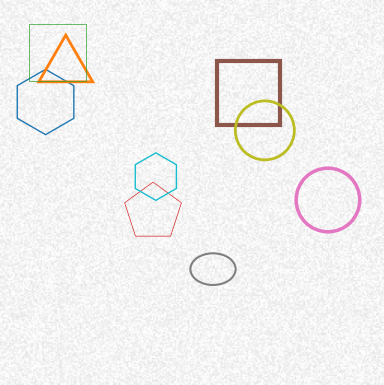[{"shape": "hexagon", "thickness": 1, "radius": 0.42, "center": [0.118, 0.735]}, {"shape": "triangle", "thickness": 2, "radius": 0.4, "center": [0.171, 0.828]}, {"shape": "square", "thickness": 0.5, "radius": 0.37, "center": [0.15, 0.863]}, {"shape": "pentagon", "thickness": 0.5, "radius": 0.39, "center": [0.397, 0.449]}, {"shape": "square", "thickness": 3, "radius": 0.41, "center": [0.646, 0.758]}, {"shape": "circle", "thickness": 2.5, "radius": 0.41, "center": [0.852, 0.481]}, {"shape": "oval", "thickness": 1.5, "radius": 0.29, "center": [0.553, 0.301]}, {"shape": "circle", "thickness": 2, "radius": 0.38, "center": [0.688, 0.661]}, {"shape": "hexagon", "thickness": 1, "radius": 0.31, "center": [0.405, 0.541]}]